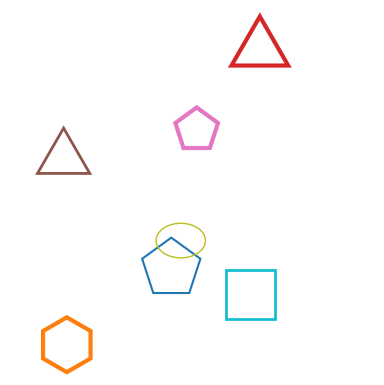[{"shape": "pentagon", "thickness": 1.5, "radius": 0.4, "center": [0.445, 0.303]}, {"shape": "hexagon", "thickness": 3, "radius": 0.36, "center": [0.174, 0.105]}, {"shape": "triangle", "thickness": 3, "radius": 0.43, "center": [0.675, 0.872]}, {"shape": "triangle", "thickness": 2, "radius": 0.39, "center": [0.165, 0.589]}, {"shape": "pentagon", "thickness": 3, "radius": 0.29, "center": [0.511, 0.663]}, {"shape": "oval", "thickness": 1, "radius": 0.32, "center": [0.469, 0.375]}, {"shape": "square", "thickness": 2, "radius": 0.32, "center": [0.65, 0.236]}]